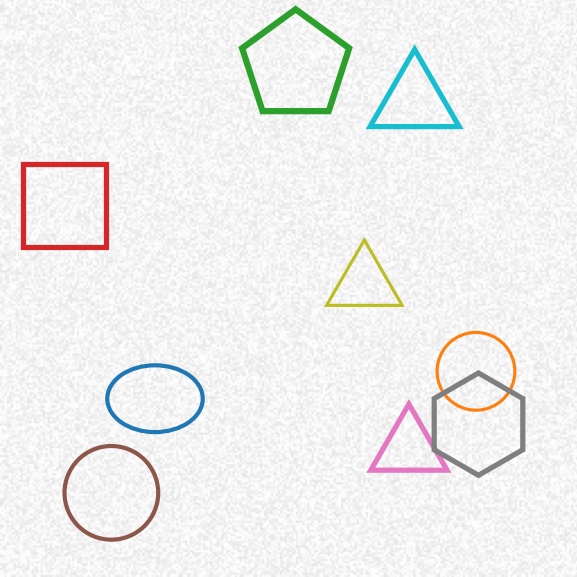[{"shape": "oval", "thickness": 2, "radius": 0.41, "center": [0.268, 0.309]}, {"shape": "circle", "thickness": 1.5, "radius": 0.34, "center": [0.824, 0.356]}, {"shape": "pentagon", "thickness": 3, "radius": 0.49, "center": [0.512, 0.886]}, {"shape": "square", "thickness": 2.5, "radius": 0.36, "center": [0.111, 0.643]}, {"shape": "circle", "thickness": 2, "radius": 0.41, "center": [0.193, 0.146]}, {"shape": "triangle", "thickness": 2.5, "radius": 0.38, "center": [0.708, 0.223]}, {"shape": "hexagon", "thickness": 2.5, "radius": 0.44, "center": [0.829, 0.265]}, {"shape": "triangle", "thickness": 1.5, "radius": 0.38, "center": [0.631, 0.508]}, {"shape": "triangle", "thickness": 2.5, "radius": 0.45, "center": [0.718, 0.824]}]